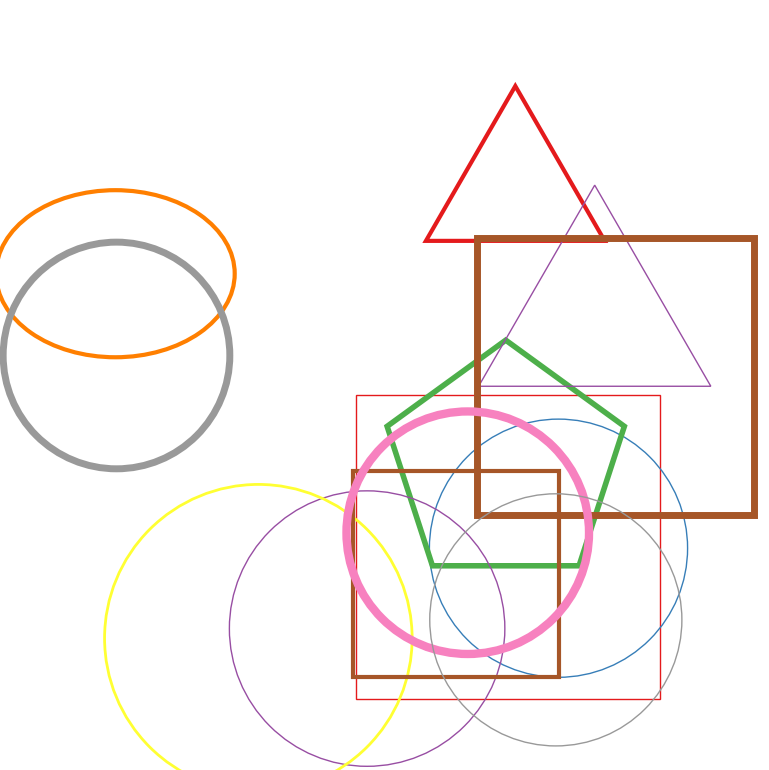[{"shape": "square", "thickness": 0.5, "radius": 0.99, "center": [0.66, 0.29]}, {"shape": "triangle", "thickness": 1.5, "radius": 0.67, "center": [0.669, 0.754]}, {"shape": "circle", "thickness": 0.5, "radius": 0.84, "center": [0.725, 0.288]}, {"shape": "pentagon", "thickness": 2, "radius": 0.81, "center": [0.657, 0.396]}, {"shape": "triangle", "thickness": 0.5, "radius": 0.87, "center": [0.772, 0.585]}, {"shape": "circle", "thickness": 0.5, "radius": 0.89, "center": [0.477, 0.184]}, {"shape": "oval", "thickness": 1.5, "radius": 0.77, "center": [0.15, 0.645]}, {"shape": "circle", "thickness": 1, "radius": 1.0, "center": [0.336, 0.171]}, {"shape": "square", "thickness": 2.5, "radius": 0.9, "center": [0.799, 0.511]}, {"shape": "square", "thickness": 1.5, "radius": 0.67, "center": [0.592, 0.255]}, {"shape": "circle", "thickness": 3, "radius": 0.79, "center": [0.607, 0.308]}, {"shape": "circle", "thickness": 0.5, "radius": 0.82, "center": [0.722, 0.195]}, {"shape": "circle", "thickness": 2.5, "radius": 0.74, "center": [0.151, 0.538]}]